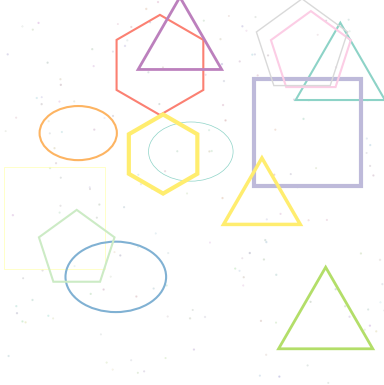[{"shape": "triangle", "thickness": 1.5, "radius": 0.67, "center": [0.884, 0.807]}, {"shape": "oval", "thickness": 0.5, "radius": 0.55, "center": [0.496, 0.606]}, {"shape": "square", "thickness": 0.5, "radius": 0.66, "center": [0.141, 0.435]}, {"shape": "square", "thickness": 3, "radius": 0.7, "center": [0.798, 0.656]}, {"shape": "hexagon", "thickness": 1.5, "radius": 0.65, "center": [0.415, 0.831]}, {"shape": "oval", "thickness": 1.5, "radius": 0.65, "center": [0.301, 0.281]}, {"shape": "oval", "thickness": 1.5, "radius": 0.5, "center": [0.203, 0.654]}, {"shape": "triangle", "thickness": 2, "radius": 0.71, "center": [0.846, 0.165]}, {"shape": "pentagon", "thickness": 1.5, "radius": 0.55, "center": [0.807, 0.862]}, {"shape": "pentagon", "thickness": 1, "radius": 0.62, "center": [0.784, 0.878]}, {"shape": "triangle", "thickness": 2, "radius": 0.63, "center": [0.467, 0.882]}, {"shape": "pentagon", "thickness": 1.5, "radius": 0.52, "center": [0.199, 0.352]}, {"shape": "hexagon", "thickness": 3, "radius": 0.51, "center": [0.424, 0.6]}, {"shape": "triangle", "thickness": 2.5, "radius": 0.58, "center": [0.68, 0.475]}]